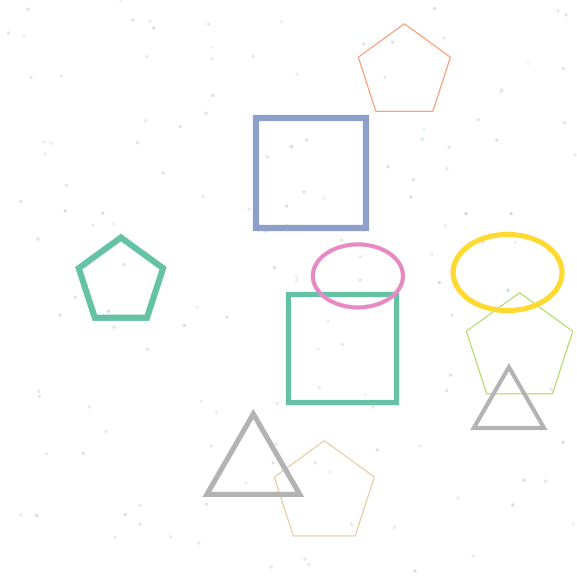[{"shape": "pentagon", "thickness": 3, "radius": 0.38, "center": [0.209, 0.511]}, {"shape": "square", "thickness": 2.5, "radius": 0.47, "center": [0.592, 0.396]}, {"shape": "pentagon", "thickness": 0.5, "radius": 0.42, "center": [0.7, 0.874]}, {"shape": "square", "thickness": 3, "radius": 0.48, "center": [0.539, 0.7]}, {"shape": "oval", "thickness": 2, "radius": 0.39, "center": [0.62, 0.521]}, {"shape": "pentagon", "thickness": 0.5, "radius": 0.48, "center": [0.9, 0.396]}, {"shape": "oval", "thickness": 2.5, "radius": 0.47, "center": [0.879, 0.527]}, {"shape": "pentagon", "thickness": 0.5, "radius": 0.46, "center": [0.562, 0.145]}, {"shape": "triangle", "thickness": 2, "radius": 0.35, "center": [0.881, 0.293]}, {"shape": "triangle", "thickness": 2.5, "radius": 0.46, "center": [0.439, 0.189]}]